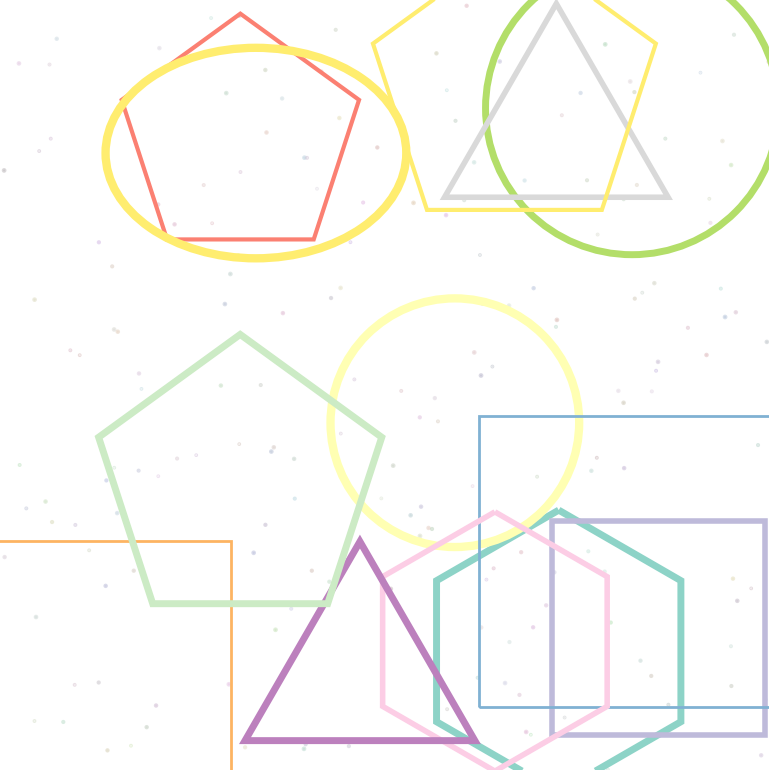[{"shape": "hexagon", "thickness": 2.5, "radius": 0.92, "center": [0.726, 0.154]}, {"shape": "circle", "thickness": 3, "radius": 0.81, "center": [0.591, 0.451]}, {"shape": "square", "thickness": 2, "radius": 0.69, "center": [0.855, 0.185]}, {"shape": "pentagon", "thickness": 1.5, "radius": 0.81, "center": [0.312, 0.82]}, {"shape": "square", "thickness": 1, "radius": 0.95, "center": [0.812, 0.271]}, {"shape": "square", "thickness": 1, "radius": 0.79, "center": [0.143, 0.14]}, {"shape": "circle", "thickness": 2.5, "radius": 0.95, "center": [0.821, 0.86]}, {"shape": "hexagon", "thickness": 2, "radius": 0.84, "center": [0.643, 0.167]}, {"shape": "triangle", "thickness": 2, "radius": 0.84, "center": [0.723, 0.828]}, {"shape": "triangle", "thickness": 2.5, "radius": 0.86, "center": [0.467, 0.124]}, {"shape": "pentagon", "thickness": 2.5, "radius": 0.97, "center": [0.312, 0.372]}, {"shape": "pentagon", "thickness": 1.5, "radius": 0.97, "center": [0.668, 0.884]}, {"shape": "oval", "thickness": 3, "radius": 0.98, "center": [0.332, 0.801]}]